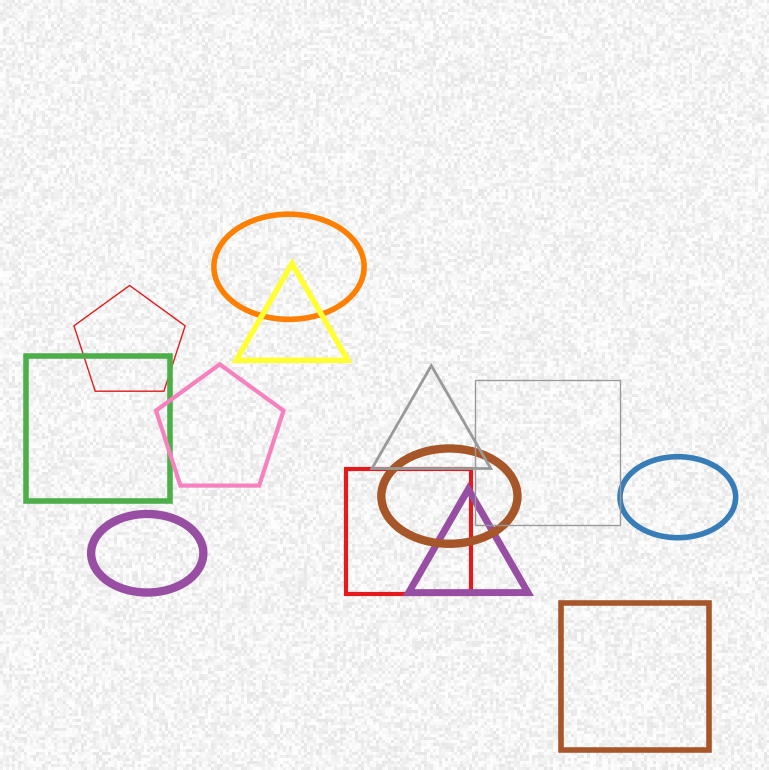[{"shape": "square", "thickness": 1.5, "radius": 0.41, "center": [0.531, 0.31]}, {"shape": "pentagon", "thickness": 0.5, "radius": 0.38, "center": [0.168, 0.553]}, {"shape": "oval", "thickness": 2, "radius": 0.38, "center": [0.88, 0.354]}, {"shape": "square", "thickness": 2, "radius": 0.47, "center": [0.127, 0.443]}, {"shape": "triangle", "thickness": 2.5, "radius": 0.45, "center": [0.608, 0.275]}, {"shape": "oval", "thickness": 3, "radius": 0.36, "center": [0.191, 0.281]}, {"shape": "oval", "thickness": 2, "radius": 0.49, "center": [0.375, 0.654]}, {"shape": "triangle", "thickness": 2, "radius": 0.42, "center": [0.379, 0.574]}, {"shape": "oval", "thickness": 3, "radius": 0.44, "center": [0.584, 0.356]}, {"shape": "square", "thickness": 2, "radius": 0.48, "center": [0.824, 0.121]}, {"shape": "pentagon", "thickness": 1.5, "radius": 0.44, "center": [0.285, 0.44]}, {"shape": "triangle", "thickness": 1, "radius": 0.45, "center": [0.56, 0.436]}, {"shape": "square", "thickness": 0.5, "radius": 0.47, "center": [0.711, 0.412]}]